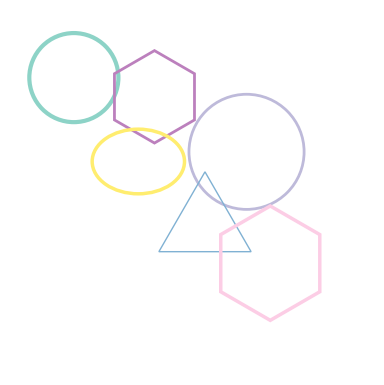[{"shape": "circle", "thickness": 3, "radius": 0.58, "center": [0.192, 0.798]}, {"shape": "circle", "thickness": 2, "radius": 0.75, "center": [0.64, 0.606]}, {"shape": "triangle", "thickness": 1, "radius": 0.69, "center": [0.532, 0.415]}, {"shape": "hexagon", "thickness": 2.5, "radius": 0.74, "center": [0.702, 0.316]}, {"shape": "hexagon", "thickness": 2, "radius": 0.6, "center": [0.401, 0.749]}, {"shape": "oval", "thickness": 2.5, "radius": 0.6, "center": [0.359, 0.581]}]